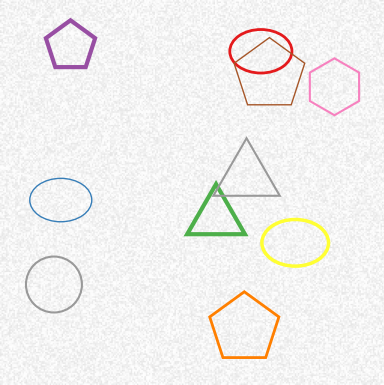[{"shape": "oval", "thickness": 2, "radius": 0.4, "center": [0.678, 0.867]}, {"shape": "oval", "thickness": 1, "radius": 0.4, "center": [0.158, 0.48]}, {"shape": "triangle", "thickness": 3, "radius": 0.43, "center": [0.561, 0.435]}, {"shape": "pentagon", "thickness": 3, "radius": 0.34, "center": [0.183, 0.88]}, {"shape": "pentagon", "thickness": 2, "radius": 0.47, "center": [0.635, 0.148]}, {"shape": "oval", "thickness": 2.5, "radius": 0.43, "center": [0.767, 0.369]}, {"shape": "pentagon", "thickness": 1, "radius": 0.48, "center": [0.7, 0.806]}, {"shape": "hexagon", "thickness": 1.5, "radius": 0.37, "center": [0.869, 0.775]}, {"shape": "triangle", "thickness": 1.5, "radius": 0.5, "center": [0.64, 0.541]}, {"shape": "circle", "thickness": 1.5, "radius": 0.36, "center": [0.14, 0.261]}]